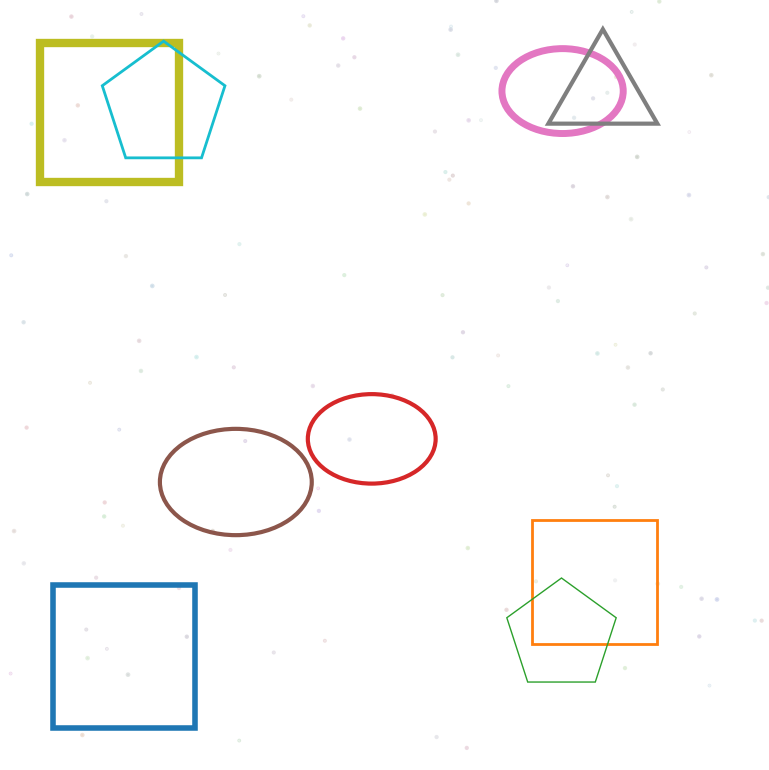[{"shape": "square", "thickness": 2, "radius": 0.46, "center": [0.161, 0.147]}, {"shape": "square", "thickness": 1, "radius": 0.4, "center": [0.772, 0.245]}, {"shape": "pentagon", "thickness": 0.5, "radius": 0.37, "center": [0.729, 0.175]}, {"shape": "oval", "thickness": 1.5, "radius": 0.42, "center": [0.483, 0.43]}, {"shape": "oval", "thickness": 1.5, "radius": 0.49, "center": [0.306, 0.374]}, {"shape": "oval", "thickness": 2.5, "radius": 0.39, "center": [0.731, 0.882]}, {"shape": "triangle", "thickness": 1.5, "radius": 0.41, "center": [0.783, 0.88]}, {"shape": "square", "thickness": 3, "radius": 0.45, "center": [0.142, 0.854]}, {"shape": "pentagon", "thickness": 1, "radius": 0.42, "center": [0.212, 0.863]}]